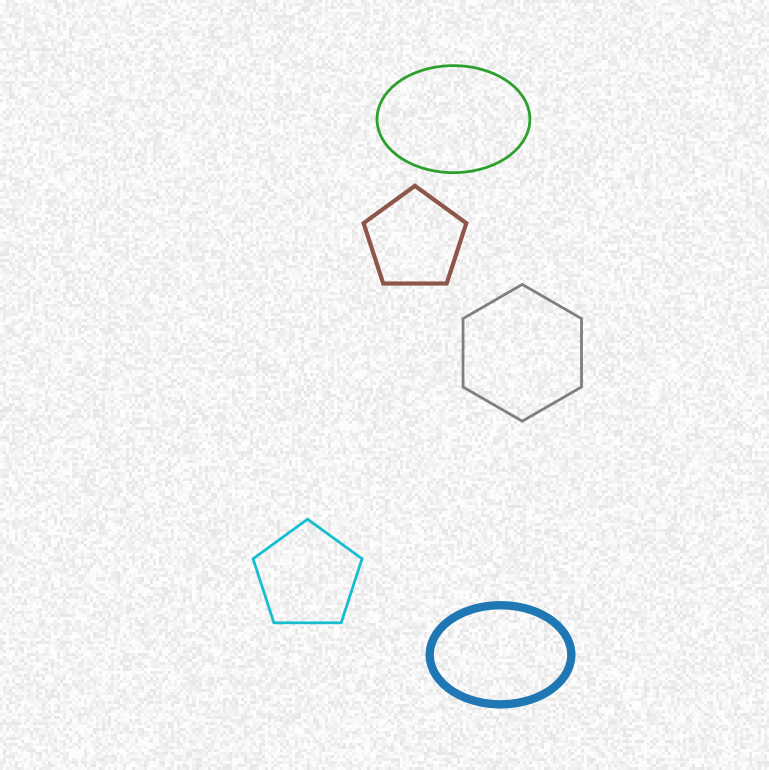[{"shape": "oval", "thickness": 3, "radius": 0.46, "center": [0.65, 0.15]}, {"shape": "oval", "thickness": 1, "radius": 0.5, "center": [0.589, 0.845]}, {"shape": "pentagon", "thickness": 1.5, "radius": 0.35, "center": [0.539, 0.689]}, {"shape": "hexagon", "thickness": 1, "radius": 0.44, "center": [0.678, 0.542]}, {"shape": "pentagon", "thickness": 1, "radius": 0.37, "center": [0.399, 0.251]}]